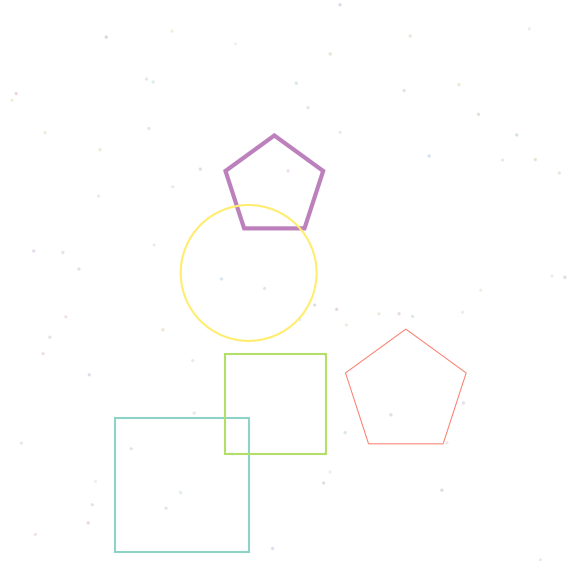[{"shape": "square", "thickness": 1, "radius": 0.58, "center": [0.315, 0.16]}, {"shape": "pentagon", "thickness": 0.5, "radius": 0.55, "center": [0.703, 0.319]}, {"shape": "square", "thickness": 1, "radius": 0.43, "center": [0.477, 0.3]}, {"shape": "pentagon", "thickness": 2, "radius": 0.44, "center": [0.475, 0.676]}, {"shape": "circle", "thickness": 1, "radius": 0.59, "center": [0.431, 0.526]}]